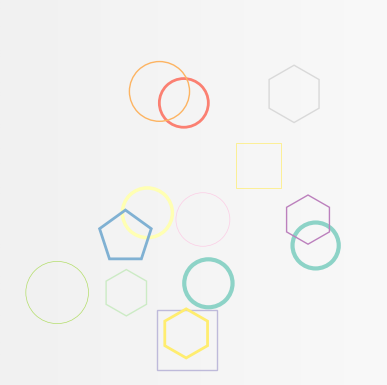[{"shape": "circle", "thickness": 3, "radius": 0.3, "center": [0.815, 0.362]}, {"shape": "circle", "thickness": 3, "radius": 0.31, "center": [0.538, 0.264]}, {"shape": "circle", "thickness": 2.5, "radius": 0.32, "center": [0.38, 0.447]}, {"shape": "square", "thickness": 1, "radius": 0.39, "center": [0.484, 0.117]}, {"shape": "circle", "thickness": 2, "radius": 0.32, "center": [0.474, 0.733]}, {"shape": "pentagon", "thickness": 2, "radius": 0.35, "center": [0.324, 0.384]}, {"shape": "circle", "thickness": 1, "radius": 0.39, "center": [0.412, 0.763]}, {"shape": "circle", "thickness": 0.5, "radius": 0.4, "center": [0.147, 0.24]}, {"shape": "circle", "thickness": 0.5, "radius": 0.35, "center": [0.524, 0.43]}, {"shape": "hexagon", "thickness": 1, "radius": 0.37, "center": [0.759, 0.756]}, {"shape": "hexagon", "thickness": 1, "radius": 0.32, "center": [0.795, 0.43]}, {"shape": "hexagon", "thickness": 1, "radius": 0.3, "center": [0.326, 0.24]}, {"shape": "square", "thickness": 0.5, "radius": 0.29, "center": [0.668, 0.57]}, {"shape": "hexagon", "thickness": 2, "radius": 0.32, "center": [0.48, 0.134]}]